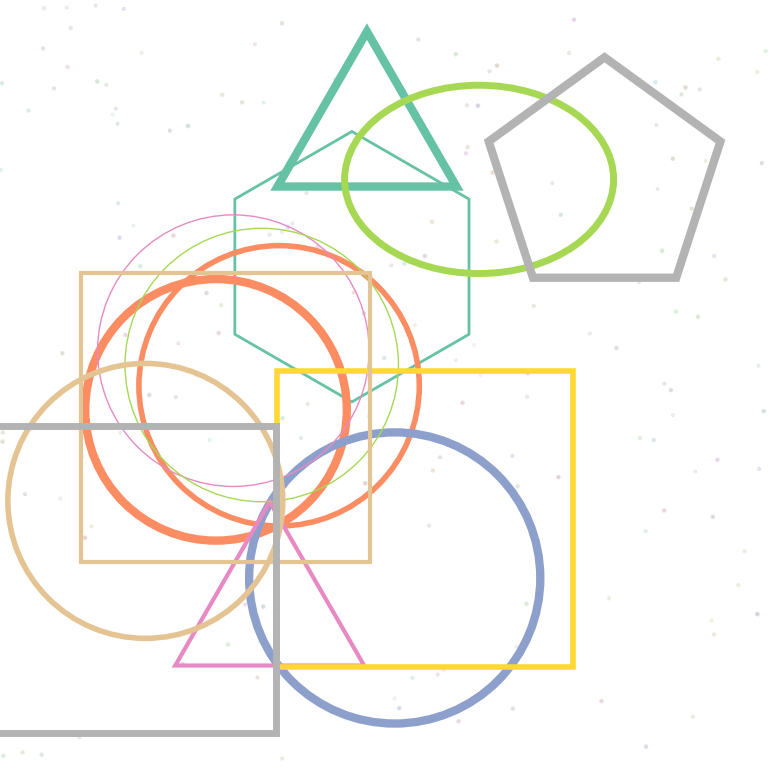[{"shape": "hexagon", "thickness": 1, "radius": 0.88, "center": [0.457, 0.654]}, {"shape": "triangle", "thickness": 3, "radius": 0.67, "center": [0.477, 0.825]}, {"shape": "circle", "thickness": 2, "radius": 0.91, "center": [0.362, 0.499]}, {"shape": "circle", "thickness": 3, "radius": 0.85, "center": [0.281, 0.468]}, {"shape": "circle", "thickness": 3, "radius": 0.95, "center": [0.513, 0.249]}, {"shape": "circle", "thickness": 0.5, "radius": 0.88, "center": [0.303, 0.545]}, {"shape": "triangle", "thickness": 1.5, "radius": 0.71, "center": [0.35, 0.207]}, {"shape": "circle", "thickness": 0.5, "radius": 0.89, "center": [0.34, 0.526]}, {"shape": "oval", "thickness": 2.5, "radius": 0.87, "center": [0.622, 0.767]}, {"shape": "square", "thickness": 2, "radius": 0.96, "center": [0.552, 0.326]}, {"shape": "circle", "thickness": 2, "radius": 0.89, "center": [0.189, 0.349]}, {"shape": "square", "thickness": 1.5, "radius": 0.94, "center": [0.293, 0.458]}, {"shape": "square", "thickness": 2.5, "radius": 1.0, "center": [0.16, 0.247]}, {"shape": "pentagon", "thickness": 3, "radius": 0.79, "center": [0.785, 0.767]}]